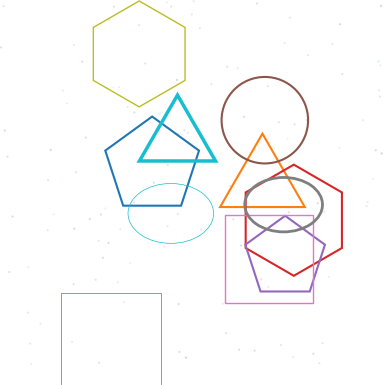[{"shape": "pentagon", "thickness": 1.5, "radius": 0.64, "center": [0.395, 0.569]}, {"shape": "triangle", "thickness": 1.5, "radius": 0.64, "center": [0.682, 0.526]}, {"shape": "square", "thickness": 0.5, "radius": 0.65, "center": [0.288, 0.109]}, {"shape": "hexagon", "thickness": 1.5, "radius": 0.72, "center": [0.763, 0.428]}, {"shape": "pentagon", "thickness": 1.5, "radius": 0.54, "center": [0.741, 0.331]}, {"shape": "circle", "thickness": 1.5, "radius": 0.56, "center": [0.688, 0.688]}, {"shape": "square", "thickness": 1, "radius": 0.57, "center": [0.698, 0.326]}, {"shape": "oval", "thickness": 2, "radius": 0.5, "center": [0.737, 0.468]}, {"shape": "hexagon", "thickness": 1, "radius": 0.69, "center": [0.362, 0.86]}, {"shape": "triangle", "thickness": 2.5, "radius": 0.57, "center": [0.461, 0.639]}, {"shape": "oval", "thickness": 0.5, "radius": 0.56, "center": [0.444, 0.446]}]